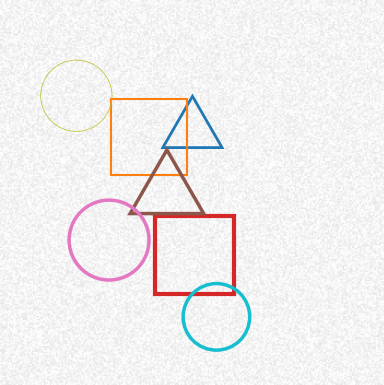[{"shape": "triangle", "thickness": 2, "radius": 0.44, "center": [0.5, 0.661]}, {"shape": "square", "thickness": 1.5, "radius": 0.49, "center": [0.388, 0.643]}, {"shape": "square", "thickness": 3, "radius": 0.51, "center": [0.505, 0.338]}, {"shape": "triangle", "thickness": 2.5, "radius": 0.55, "center": [0.434, 0.5]}, {"shape": "circle", "thickness": 2.5, "radius": 0.52, "center": [0.283, 0.376]}, {"shape": "circle", "thickness": 0.5, "radius": 0.46, "center": [0.198, 0.751]}, {"shape": "circle", "thickness": 2.5, "radius": 0.43, "center": [0.562, 0.177]}]